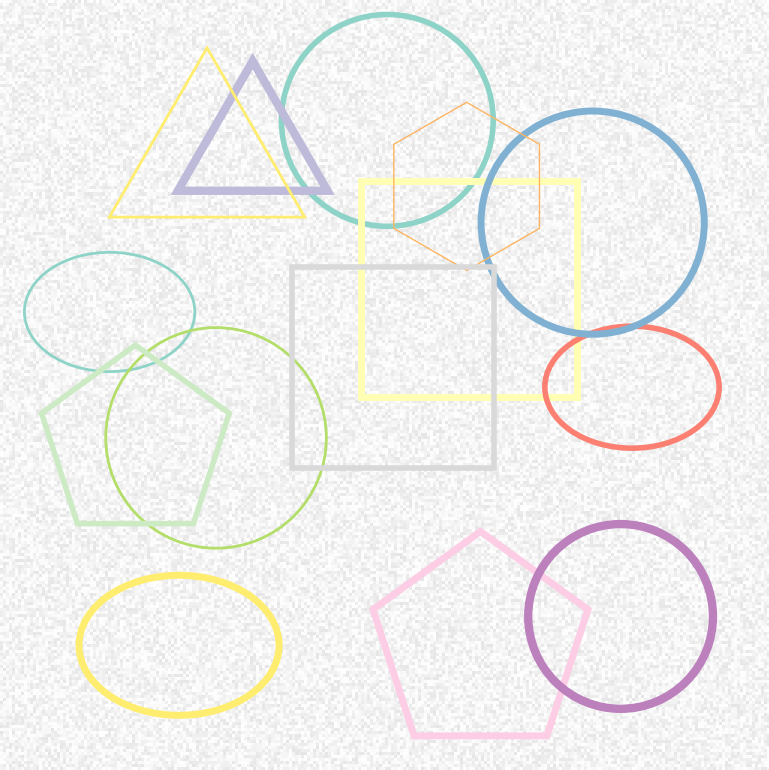[{"shape": "circle", "thickness": 2, "radius": 0.69, "center": [0.503, 0.844]}, {"shape": "oval", "thickness": 1, "radius": 0.55, "center": [0.142, 0.595]}, {"shape": "square", "thickness": 2.5, "radius": 0.7, "center": [0.609, 0.625]}, {"shape": "triangle", "thickness": 3, "radius": 0.56, "center": [0.328, 0.808]}, {"shape": "oval", "thickness": 2, "radius": 0.57, "center": [0.821, 0.497]}, {"shape": "circle", "thickness": 2.5, "radius": 0.72, "center": [0.77, 0.711]}, {"shape": "hexagon", "thickness": 0.5, "radius": 0.55, "center": [0.606, 0.758]}, {"shape": "circle", "thickness": 1, "radius": 0.72, "center": [0.281, 0.431]}, {"shape": "pentagon", "thickness": 2.5, "radius": 0.73, "center": [0.624, 0.163]}, {"shape": "square", "thickness": 2, "radius": 0.65, "center": [0.51, 0.522]}, {"shape": "circle", "thickness": 3, "radius": 0.6, "center": [0.806, 0.199]}, {"shape": "pentagon", "thickness": 2, "radius": 0.64, "center": [0.176, 0.424]}, {"shape": "oval", "thickness": 2.5, "radius": 0.65, "center": [0.233, 0.162]}, {"shape": "triangle", "thickness": 1, "radius": 0.73, "center": [0.269, 0.791]}]